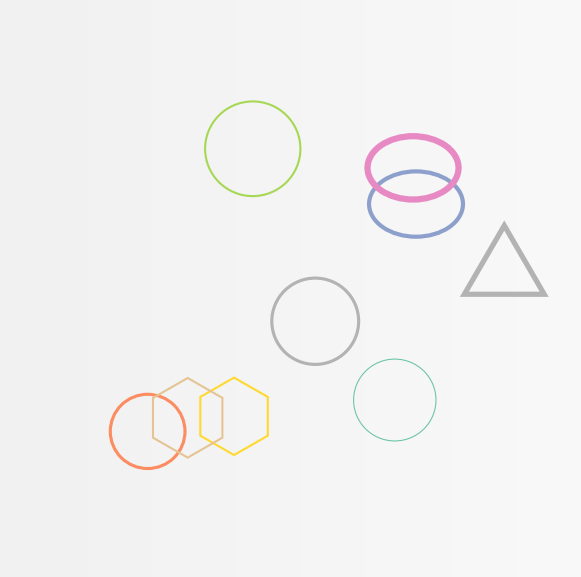[{"shape": "circle", "thickness": 0.5, "radius": 0.35, "center": [0.679, 0.306]}, {"shape": "circle", "thickness": 1.5, "radius": 0.32, "center": [0.254, 0.252]}, {"shape": "oval", "thickness": 2, "radius": 0.4, "center": [0.716, 0.646]}, {"shape": "oval", "thickness": 3, "radius": 0.39, "center": [0.711, 0.708]}, {"shape": "circle", "thickness": 1, "radius": 0.41, "center": [0.435, 0.742]}, {"shape": "hexagon", "thickness": 1, "radius": 0.34, "center": [0.403, 0.278]}, {"shape": "hexagon", "thickness": 1, "radius": 0.34, "center": [0.323, 0.276]}, {"shape": "triangle", "thickness": 2.5, "radius": 0.4, "center": [0.868, 0.529]}, {"shape": "circle", "thickness": 1.5, "radius": 0.37, "center": [0.542, 0.443]}]